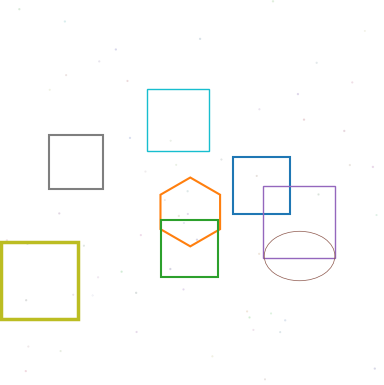[{"shape": "square", "thickness": 1.5, "radius": 0.37, "center": [0.679, 0.518]}, {"shape": "hexagon", "thickness": 1.5, "radius": 0.45, "center": [0.494, 0.45]}, {"shape": "square", "thickness": 1.5, "radius": 0.37, "center": [0.492, 0.355]}, {"shape": "square", "thickness": 1, "radius": 0.46, "center": [0.777, 0.423]}, {"shape": "oval", "thickness": 0.5, "radius": 0.46, "center": [0.778, 0.335]}, {"shape": "square", "thickness": 1.5, "radius": 0.35, "center": [0.197, 0.578]}, {"shape": "square", "thickness": 2.5, "radius": 0.5, "center": [0.103, 0.272]}, {"shape": "square", "thickness": 1, "radius": 0.4, "center": [0.463, 0.688]}]